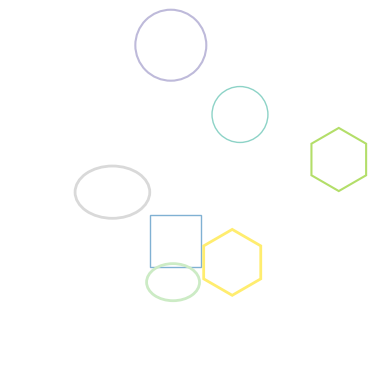[{"shape": "circle", "thickness": 1, "radius": 0.36, "center": [0.623, 0.703]}, {"shape": "circle", "thickness": 1.5, "radius": 0.46, "center": [0.444, 0.883]}, {"shape": "square", "thickness": 1, "radius": 0.34, "center": [0.456, 0.375]}, {"shape": "hexagon", "thickness": 1.5, "radius": 0.41, "center": [0.88, 0.586]}, {"shape": "oval", "thickness": 2, "radius": 0.49, "center": [0.292, 0.501]}, {"shape": "oval", "thickness": 2, "radius": 0.34, "center": [0.45, 0.267]}, {"shape": "hexagon", "thickness": 2, "radius": 0.43, "center": [0.603, 0.319]}]